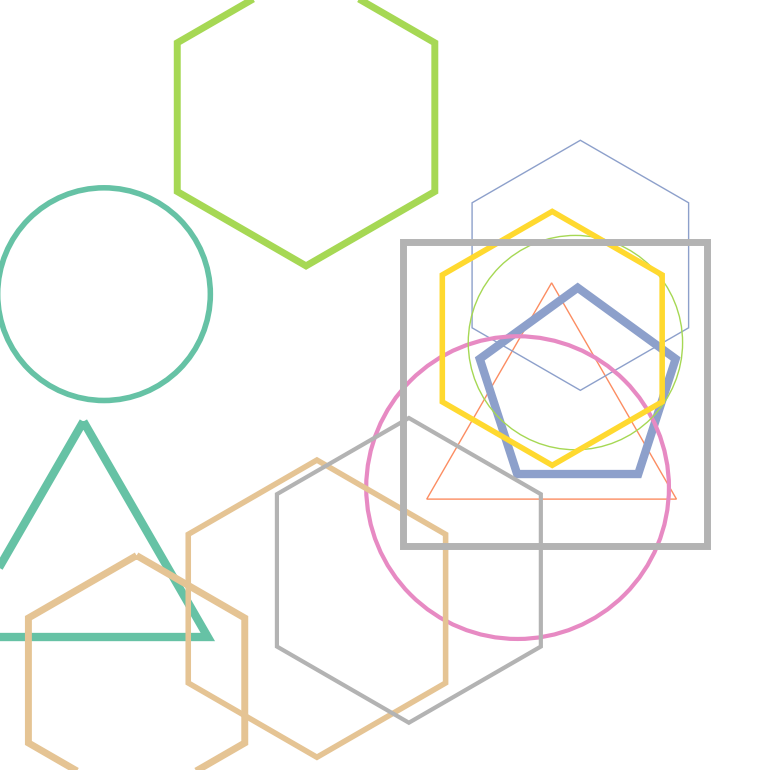[{"shape": "circle", "thickness": 2, "radius": 0.69, "center": [0.135, 0.618]}, {"shape": "triangle", "thickness": 3, "radius": 0.93, "center": [0.108, 0.266]}, {"shape": "triangle", "thickness": 0.5, "radius": 0.94, "center": [0.716, 0.445]}, {"shape": "hexagon", "thickness": 0.5, "radius": 0.81, "center": [0.754, 0.655]}, {"shape": "pentagon", "thickness": 3, "radius": 0.67, "center": [0.75, 0.493]}, {"shape": "circle", "thickness": 1.5, "radius": 0.98, "center": [0.672, 0.367]}, {"shape": "hexagon", "thickness": 2.5, "radius": 0.97, "center": [0.397, 0.848]}, {"shape": "circle", "thickness": 0.5, "radius": 0.7, "center": [0.747, 0.555]}, {"shape": "hexagon", "thickness": 2, "radius": 0.82, "center": [0.717, 0.561]}, {"shape": "hexagon", "thickness": 2.5, "radius": 0.81, "center": [0.177, 0.116]}, {"shape": "hexagon", "thickness": 2, "radius": 0.96, "center": [0.412, 0.21]}, {"shape": "hexagon", "thickness": 1.5, "radius": 0.99, "center": [0.531, 0.259]}, {"shape": "square", "thickness": 2.5, "radius": 0.99, "center": [0.721, 0.488]}]